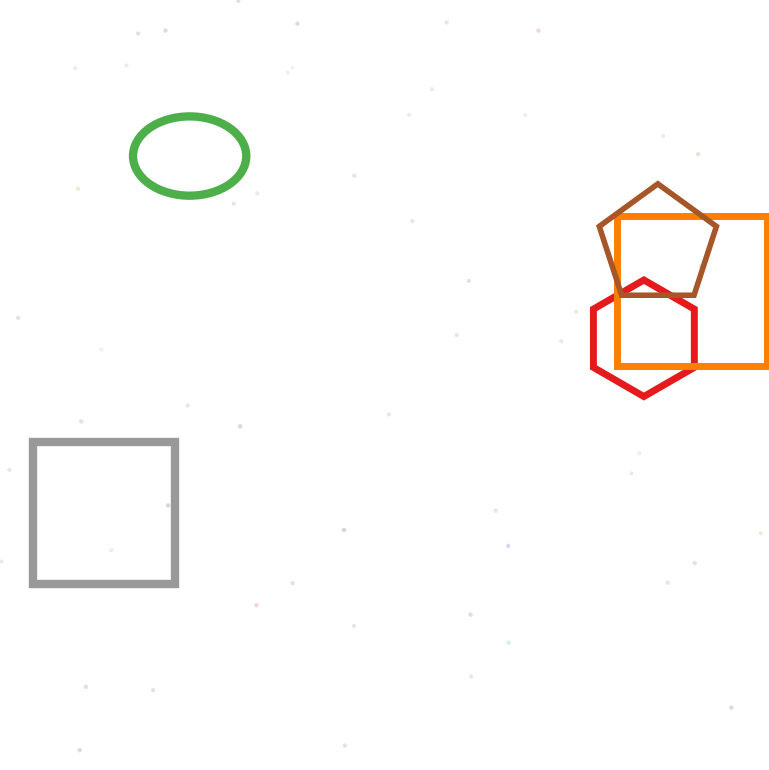[{"shape": "hexagon", "thickness": 2.5, "radius": 0.38, "center": [0.836, 0.561]}, {"shape": "oval", "thickness": 3, "radius": 0.37, "center": [0.246, 0.797]}, {"shape": "square", "thickness": 2.5, "radius": 0.49, "center": [0.899, 0.622]}, {"shape": "pentagon", "thickness": 2, "radius": 0.4, "center": [0.854, 0.681]}, {"shape": "square", "thickness": 3, "radius": 0.46, "center": [0.136, 0.333]}]